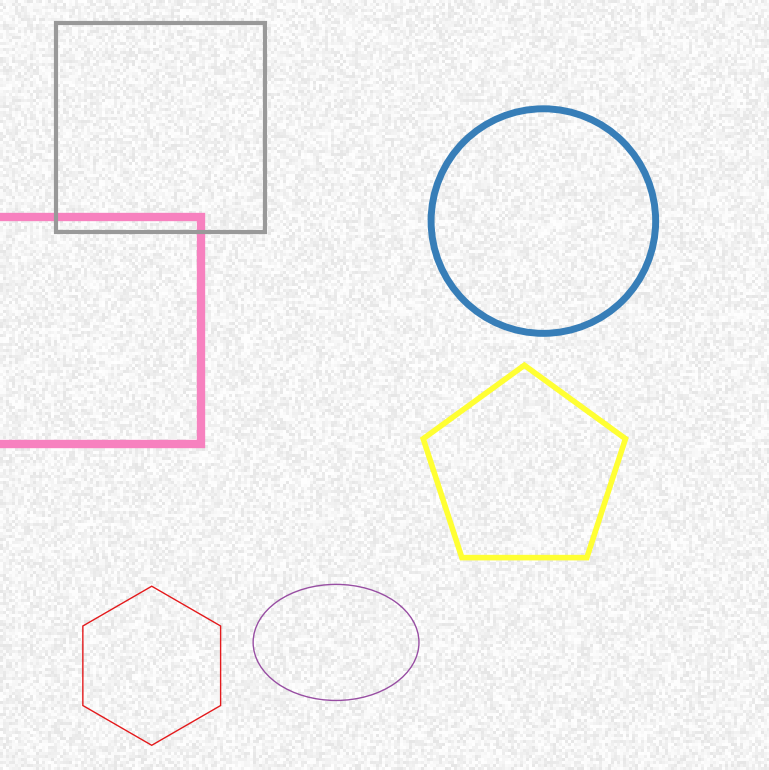[{"shape": "hexagon", "thickness": 0.5, "radius": 0.52, "center": [0.197, 0.135]}, {"shape": "circle", "thickness": 2.5, "radius": 0.73, "center": [0.706, 0.713]}, {"shape": "oval", "thickness": 0.5, "radius": 0.54, "center": [0.436, 0.166]}, {"shape": "pentagon", "thickness": 2, "radius": 0.69, "center": [0.681, 0.388]}, {"shape": "square", "thickness": 3, "radius": 0.74, "center": [0.114, 0.571]}, {"shape": "square", "thickness": 1.5, "radius": 0.68, "center": [0.209, 0.835]}]